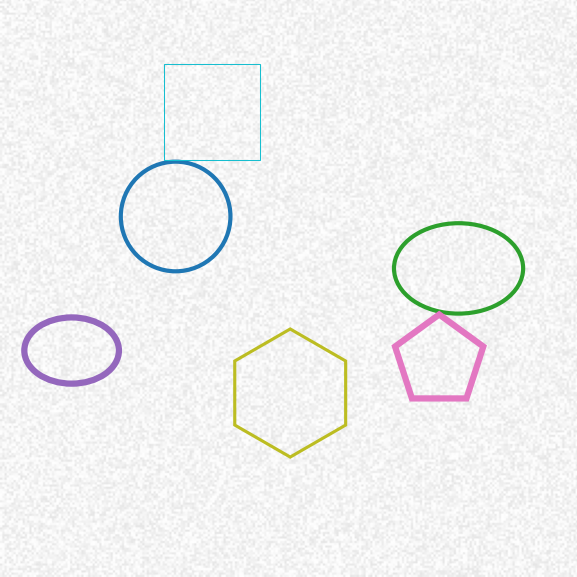[{"shape": "circle", "thickness": 2, "radius": 0.47, "center": [0.304, 0.624]}, {"shape": "oval", "thickness": 2, "radius": 0.56, "center": [0.794, 0.534]}, {"shape": "oval", "thickness": 3, "radius": 0.41, "center": [0.124, 0.392]}, {"shape": "pentagon", "thickness": 3, "radius": 0.4, "center": [0.76, 0.374]}, {"shape": "hexagon", "thickness": 1.5, "radius": 0.55, "center": [0.503, 0.319]}, {"shape": "square", "thickness": 0.5, "radius": 0.42, "center": [0.367, 0.806]}]